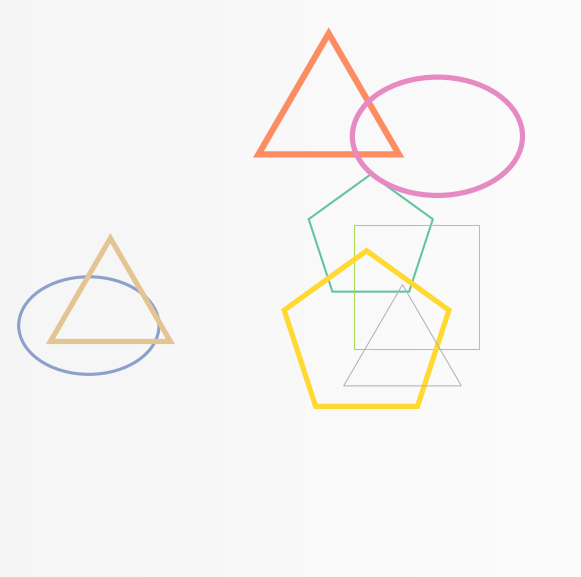[{"shape": "pentagon", "thickness": 1, "radius": 0.56, "center": [0.638, 0.585]}, {"shape": "triangle", "thickness": 3, "radius": 0.7, "center": [0.565, 0.802]}, {"shape": "oval", "thickness": 1.5, "radius": 0.6, "center": [0.153, 0.435]}, {"shape": "oval", "thickness": 2.5, "radius": 0.73, "center": [0.753, 0.763]}, {"shape": "square", "thickness": 0.5, "radius": 0.54, "center": [0.716, 0.502]}, {"shape": "pentagon", "thickness": 2.5, "radius": 0.75, "center": [0.631, 0.416]}, {"shape": "triangle", "thickness": 2.5, "radius": 0.6, "center": [0.19, 0.467]}, {"shape": "triangle", "thickness": 0.5, "radius": 0.58, "center": [0.692, 0.389]}]